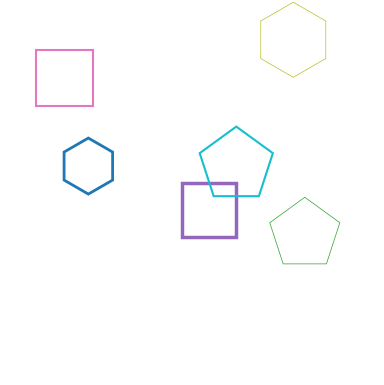[{"shape": "hexagon", "thickness": 2, "radius": 0.36, "center": [0.229, 0.569]}, {"shape": "pentagon", "thickness": 0.5, "radius": 0.48, "center": [0.792, 0.392]}, {"shape": "square", "thickness": 2.5, "radius": 0.35, "center": [0.543, 0.454]}, {"shape": "square", "thickness": 1.5, "radius": 0.37, "center": [0.168, 0.797]}, {"shape": "hexagon", "thickness": 0.5, "radius": 0.49, "center": [0.762, 0.897]}, {"shape": "pentagon", "thickness": 1.5, "radius": 0.5, "center": [0.614, 0.571]}]